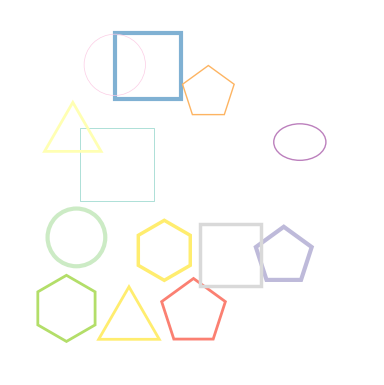[{"shape": "square", "thickness": 0.5, "radius": 0.48, "center": [0.303, 0.573]}, {"shape": "triangle", "thickness": 2, "radius": 0.42, "center": [0.189, 0.649]}, {"shape": "pentagon", "thickness": 3, "radius": 0.38, "center": [0.737, 0.335]}, {"shape": "pentagon", "thickness": 2, "radius": 0.44, "center": [0.503, 0.19]}, {"shape": "square", "thickness": 3, "radius": 0.43, "center": [0.385, 0.829]}, {"shape": "pentagon", "thickness": 1, "radius": 0.35, "center": [0.541, 0.759]}, {"shape": "hexagon", "thickness": 2, "radius": 0.43, "center": [0.173, 0.199]}, {"shape": "circle", "thickness": 0.5, "radius": 0.4, "center": [0.298, 0.832]}, {"shape": "square", "thickness": 2.5, "radius": 0.4, "center": [0.598, 0.338]}, {"shape": "oval", "thickness": 1, "radius": 0.34, "center": [0.779, 0.631]}, {"shape": "circle", "thickness": 3, "radius": 0.37, "center": [0.199, 0.383]}, {"shape": "triangle", "thickness": 2, "radius": 0.45, "center": [0.335, 0.164]}, {"shape": "hexagon", "thickness": 2.5, "radius": 0.39, "center": [0.427, 0.35]}]